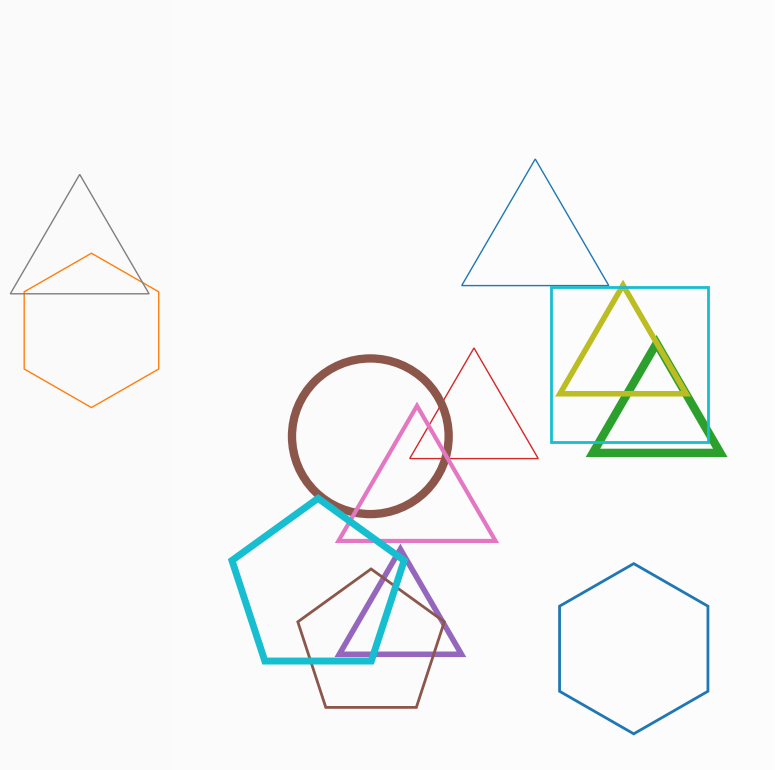[{"shape": "triangle", "thickness": 0.5, "radius": 0.55, "center": [0.691, 0.684]}, {"shape": "hexagon", "thickness": 1, "radius": 0.55, "center": [0.818, 0.158]}, {"shape": "hexagon", "thickness": 0.5, "radius": 0.5, "center": [0.118, 0.571]}, {"shape": "triangle", "thickness": 3, "radius": 0.47, "center": [0.847, 0.459]}, {"shape": "triangle", "thickness": 0.5, "radius": 0.48, "center": [0.612, 0.452]}, {"shape": "triangle", "thickness": 2, "radius": 0.46, "center": [0.517, 0.196]}, {"shape": "pentagon", "thickness": 1, "radius": 0.5, "center": [0.479, 0.162]}, {"shape": "circle", "thickness": 3, "radius": 0.51, "center": [0.478, 0.433]}, {"shape": "triangle", "thickness": 1.5, "radius": 0.59, "center": [0.538, 0.356]}, {"shape": "triangle", "thickness": 0.5, "radius": 0.52, "center": [0.103, 0.67]}, {"shape": "triangle", "thickness": 2, "radius": 0.47, "center": [0.804, 0.536]}, {"shape": "pentagon", "thickness": 2.5, "radius": 0.58, "center": [0.41, 0.236]}, {"shape": "square", "thickness": 1, "radius": 0.51, "center": [0.813, 0.527]}]